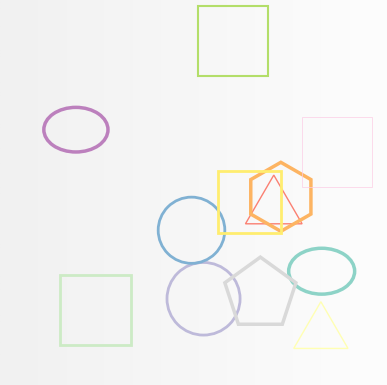[{"shape": "oval", "thickness": 2.5, "radius": 0.43, "center": [0.83, 0.296]}, {"shape": "triangle", "thickness": 1, "radius": 0.4, "center": [0.828, 0.135]}, {"shape": "circle", "thickness": 2, "radius": 0.47, "center": [0.525, 0.224]}, {"shape": "triangle", "thickness": 1, "radius": 0.42, "center": [0.707, 0.461]}, {"shape": "circle", "thickness": 2, "radius": 0.43, "center": [0.494, 0.402]}, {"shape": "hexagon", "thickness": 2.5, "radius": 0.45, "center": [0.725, 0.489]}, {"shape": "square", "thickness": 1.5, "radius": 0.45, "center": [0.601, 0.893]}, {"shape": "square", "thickness": 0.5, "radius": 0.45, "center": [0.87, 0.606]}, {"shape": "pentagon", "thickness": 2.5, "radius": 0.48, "center": [0.672, 0.236]}, {"shape": "oval", "thickness": 2.5, "radius": 0.41, "center": [0.196, 0.663]}, {"shape": "square", "thickness": 2, "radius": 0.46, "center": [0.246, 0.195]}, {"shape": "square", "thickness": 2, "radius": 0.4, "center": [0.644, 0.474]}]